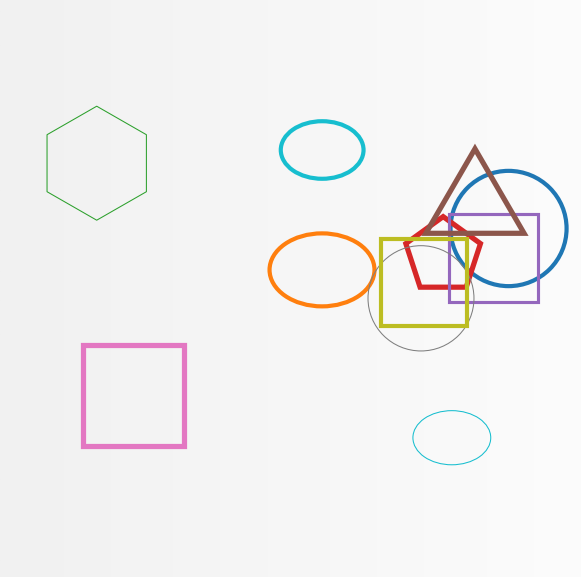[{"shape": "circle", "thickness": 2, "radius": 0.5, "center": [0.875, 0.603]}, {"shape": "oval", "thickness": 2, "radius": 0.45, "center": [0.554, 0.532]}, {"shape": "hexagon", "thickness": 0.5, "radius": 0.49, "center": [0.166, 0.717]}, {"shape": "pentagon", "thickness": 2.5, "radius": 0.34, "center": [0.762, 0.556]}, {"shape": "square", "thickness": 1.5, "radius": 0.38, "center": [0.849, 0.552]}, {"shape": "triangle", "thickness": 2.5, "radius": 0.49, "center": [0.817, 0.644]}, {"shape": "square", "thickness": 2.5, "radius": 0.44, "center": [0.23, 0.314]}, {"shape": "circle", "thickness": 0.5, "radius": 0.46, "center": [0.724, 0.483]}, {"shape": "square", "thickness": 2, "radius": 0.37, "center": [0.73, 0.51]}, {"shape": "oval", "thickness": 0.5, "radius": 0.33, "center": [0.777, 0.241]}, {"shape": "oval", "thickness": 2, "radius": 0.36, "center": [0.554, 0.739]}]